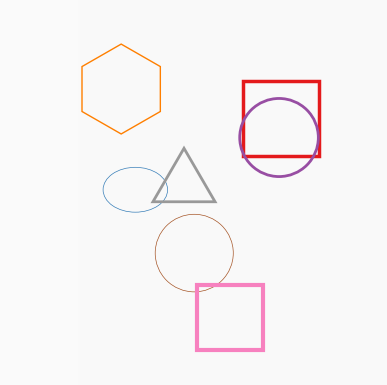[{"shape": "square", "thickness": 2.5, "radius": 0.49, "center": [0.725, 0.692]}, {"shape": "oval", "thickness": 0.5, "radius": 0.42, "center": [0.349, 0.507]}, {"shape": "circle", "thickness": 2, "radius": 0.51, "center": [0.72, 0.643]}, {"shape": "hexagon", "thickness": 1, "radius": 0.58, "center": [0.313, 0.769]}, {"shape": "circle", "thickness": 0.5, "radius": 0.5, "center": [0.501, 0.343]}, {"shape": "square", "thickness": 3, "radius": 0.42, "center": [0.593, 0.175]}, {"shape": "triangle", "thickness": 2, "radius": 0.46, "center": [0.475, 0.522]}]